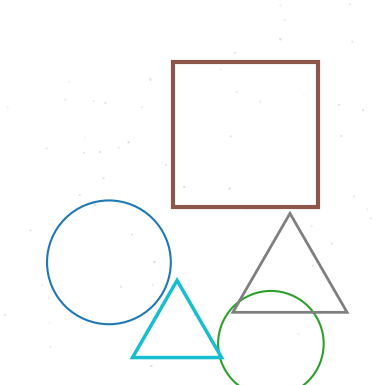[{"shape": "circle", "thickness": 1.5, "radius": 0.8, "center": [0.283, 0.319]}, {"shape": "circle", "thickness": 1.5, "radius": 0.69, "center": [0.704, 0.107]}, {"shape": "square", "thickness": 3, "radius": 0.94, "center": [0.639, 0.65]}, {"shape": "triangle", "thickness": 2, "radius": 0.86, "center": [0.753, 0.274]}, {"shape": "triangle", "thickness": 2.5, "radius": 0.67, "center": [0.46, 0.138]}]